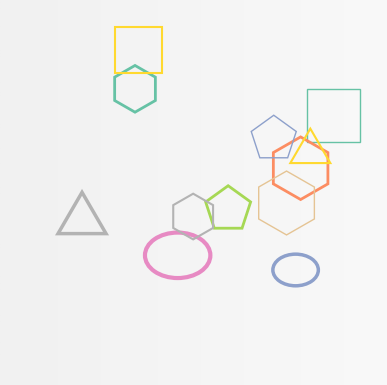[{"shape": "square", "thickness": 1, "radius": 0.34, "center": [0.86, 0.7]}, {"shape": "hexagon", "thickness": 2, "radius": 0.3, "center": [0.348, 0.769]}, {"shape": "hexagon", "thickness": 2, "radius": 0.41, "center": [0.776, 0.563]}, {"shape": "pentagon", "thickness": 1, "radius": 0.31, "center": [0.706, 0.64]}, {"shape": "oval", "thickness": 2.5, "radius": 0.29, "center": [0.763, 0.299]}, {"shape": "oval", "thickness": 3, "radius": 0.42, "center": [0.458, 0.337]}, {"shape": "pentagon", "thickness": 2, "radius": 0.3, "center": [0.589, 0.457]}, {"shape": "square", "thickness": 1.5, "radius": 0.3, "center": [0.357, 0.87]}, {"shape": "triangle", "thickness": 1.5, "radius": 0.3, "center": [0.801, 0.606]}, {"shape": "hexagon", "thickness": 1, "radius": 0.41, "center": [0.739, 0.473]}, {"shape": "triangle", "thickness": 2.5, "radius": 0.36, "center": [0.212, 0.429]}, {"shape": "hexagon", "thickness": 1.5, "radius": 0.3, "center": [0.498, 0.438]}]